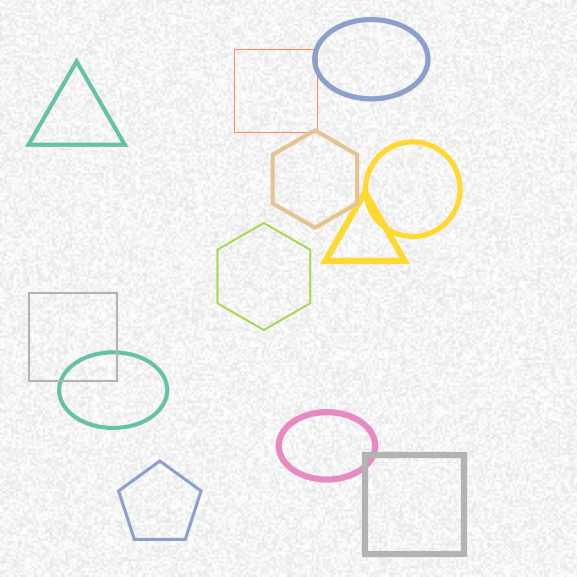[{"shape": "triangle", "thickness": 2, "radius": 0.48, "center": [0.133, 0.797]}, {"shape": "oval", "thickness": 2, "radius": 0.47, "center": [0.196, 0.324]}, {"shape": "square", "thickness": 0.5, "radius": 0.36, "center": [0.478, 0.843]}, {"shape": "pentagon", "thickness": 1.5, "radius": 0.38, "center": [0.277, 0.126]}, {"shape": "oval", "thickness": 2.5, "radius": 0.49, "center": [0.643, 0.897]}, {"shape": "oval", "thickness": 3, "radius": 0.42, "center": [0.566, 0.227]}, {"shape": "hexagon", "thickness": 1, "radius": 0.46, "center": [0.457, 0.52]}, {"shape": "circle", "thickness": 2.5, "radius": 0.41, "center": [0.715, 0.672]}, {"shape": "triangle", "thickness": 3, "radius": 0.4, "center": [0.632, 0.587]}, {"shape": "hexagon", "thickness": 2, "radius": 0.42, "center": [0.545, 0.689]}, {"shape": "square", "thickness": 1, "radius": 0.38, "center": [0.126, 0.416]}, {"shape": "square", "thickness": 3, "radius": 0.43, "center": [0.718, 0.125]}]